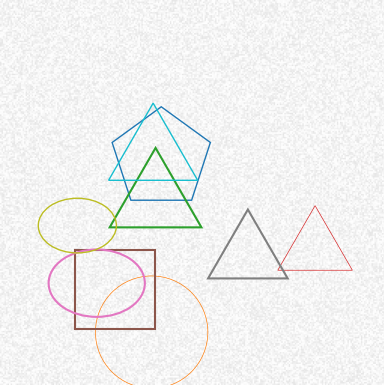[{"shape": "pentagon", "thickness": 1, "radius": 0.67, "center": [0.419, 0.588]}, {"shape": "circle", "thickness": 0.5, "radius": 0.73, "center": [0.394, 0.137]}, {"shape": "triangle", "thickness": 1.5, "radius": 0.69, "center": [0.404, 0.478]}, {"shape": "triangle", "thickness": 0.5, "radius": 0.56, "center": [0.818, 0.354]}, {"shape": "square", "thickness": 1.5, "radius": 0.52, "center": [0.298, 0.248]}, {"shape": "oval", "thickness": 1.5, "radius": 0.62, "center": [0.251, 0.264]}, {"shape": "triangle", "thickness": 1.5, "radius": 0.6, "center": [0.644, 0.336]}, {"shape": "oval", "thickness": 1, "radius": 0.51, "center": [0.201, 0.414]}, {"shape": "triangle", "thickness": 1, "radius": 0.67, "center": [0.398, 0.599]}]